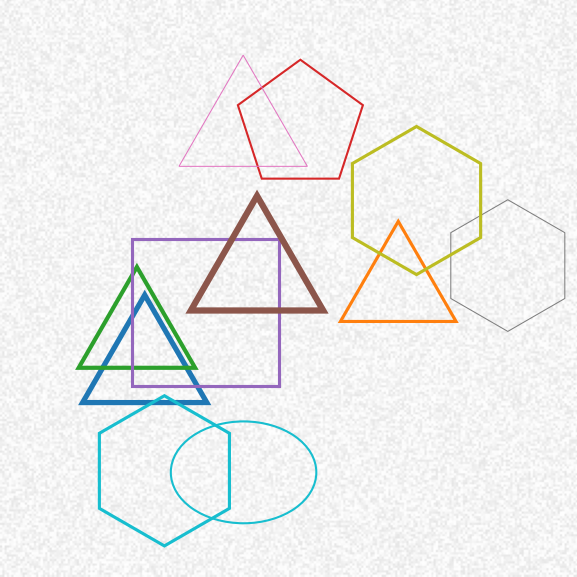[{"shape": "triangle", "thickness": 2.5, "radius": 0.62, "center": [0.251, 0.364]}, {"shape": "triangle", "thickness": 1.5, "radius": 0.58, "center": [0.69, 0.5]}, {"shape": "triangle", "thickness": 2, "radius": 0.58, "center": [0.237, 0.42]}, {"shape": "pentagon", "thickness": 1, "radius": 0.57, "center": [0.52, 0.782]}, {"shape": "square", "thickness": 1.5, "radius": 0.64, "center": [0.357, 0.458]}, {"shape": "triangle", "thickness": 3, "radius": 0.66, "center": [0.445, 0.528]}, {"shape": "triangle", "thickness": 0.5, "radius": 0.64, "center": [0.421, 0.775]}, {"shape": "hexagon", "thickness": 0.5, "radius": 0.57, "center": [0.879, 0.539]}, {"shape": "hexagon", "thickness": 1.5, "radius": 0.64, "center": [0.721, 0.652]}, {"shape": "hexagon", "thickness": 1.5, "radius": 0.65, "center": [0.285, 0.184]}, {"shape": "oval", "thickness": 1, "radius": 0.63, "center": [0.422, 0.181]}]